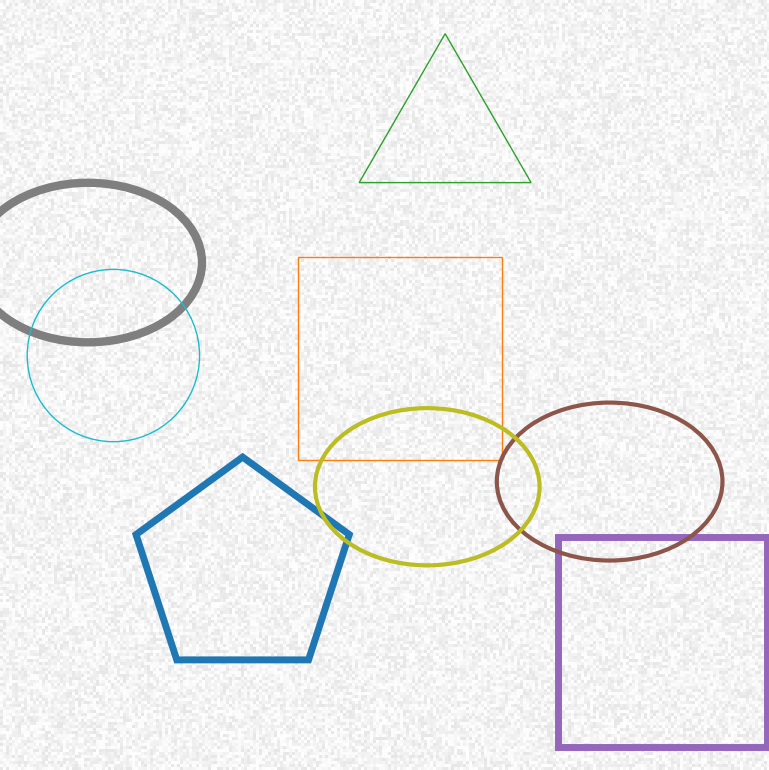[{"shape": "pentagon", "thickness": 2.5, "radius": 0.73, "center": [0.315, 0.261]}, {"shape": "square", "thickness": 0.5, "radius": 0.66, "center": [0.519, 0.534]}, {"shape": "triangle", "thickness": 0.5, "radius": 0.64, "center": [0.578, 0.827]}, {"shape": "square", "thickness": 2.5, "radius": 0.68, "center": [0.86, 0.167]}, {"shape": "oval", "thickness": 1.5, "radius": 0.73, "center": [0.792, 0.375]}, {"shape": "oval", "thickness": 3, "radius": 0.74, "center": [0.114, 0.659]}, {"shape": "oval", "thickness": 1.5, "radius": 0.73, "center": [0.555, 0.368]}, {"shape": "circle", "thickness": 0.5, "radius": 0.56, "center": [0.147, 0.538]}]